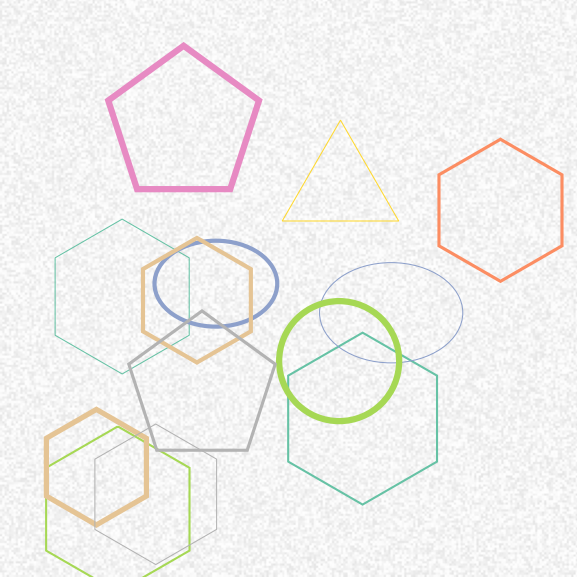[{"shape": "hexagon", "thickness": 0.5, "radius": 0.67, "center": [0.212, 0.486]}, {"shape": "hexagon", "thickness": 1, "radius": 0.74, "center": [0.628, 0.274]}, {"shape": "hexagon", "thickness": 1.5, "radius": 0.61, "center": [0.867, 0.635]}, {"shape": "oval", "thickness": 0.5, "radius": 0.62, "center": [0.677, 0.458]}, {"shape": "oval", "thickness": 2, "radius": 0.53, "center": [0.374, 0.508]}, {"shape": "pentagon", "thickness": 3, "radius": 0.69, "center": [0.318, 0.783]}, {"shape": "hexagon", "thickness": 1, "radius": 0.72, "center": [0.204, 0.117]}, {"shape": "circle", "thickness": 3, "radius": 0.52, "center": [0.587, 0.374]}, {"shape": "triangle", "thickness": 0.5, "radius": 0.58, "center": [0.59, 0.675]}, {"shape": "hexagon", "thickness": 2, "radius": 0.54, "center": [0.341, 0.479]}, {"shape": "hexagon", "thickness": 2.5, "radius": 0.5, "center": [0.167, 0.19]}, {"shape": "hexagon", "thickness": 0.5, "radius": 0.61, "center": [0.27, 0.143]}, {"shape": "pentagon", "thickness": 1.5, "radius": 0.67, "center": [0.35, 0.327]}]